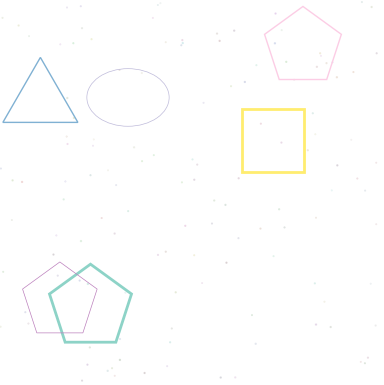[{"shape": "pentagon", "thickness": 2, "radius": 0.56, "center": [0.235, 0.202]}, {"shape": "oval", "thickness": 0.5, "radius": 0.53, "center": [0.332, 0.747]}, {"shape": "triangle", "thickness": 1, "radius": 0.56, "center": [0.105, 0.738]}, {"shape": "pentagon", "thickness": 1, "radius": 0.52, "center": [0.787, 0.878]}, {"shape": "pentagon", "thickness": 0.5, "radius": 0.51, "center": [0.155, 0.218]}, {"shape": "square", "thickness": 2, "radius": 0.41, "center": [0.709, 0.636]}]